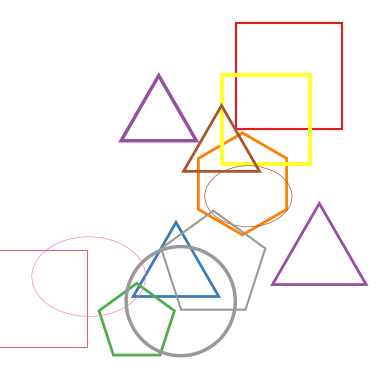[{"shape": "square", "thickness": 1.5, "radius": 0.69, "center": [0.75, 0.802]}, {"shape": "square", "thickness": 0.5, "radius": 0.63, "center": [0.101, 0.224]}, {"shape": "triangle", "thickness": 2, "radius": 0.64, "center": [0.457, 0.294]}, {"shape": "pentagon", "thickness": 2, "radius": 0.51, "center": [0.355, 0.161]}, {"shape": "triangle", "thickness": 2.5, "radius": 0.56, "center": [0.412, 0.691]}, {"shape": "triangle", "thickness": 2, "radius": 0.7, "center": [0.829, 0.331]}, {"shape": "hexagon", "thickness": 2, "radius": 0.66, "center": [0.63, 0.522]}, {"shape": "square", "thickness": 3, "radius": 0.58, "center": [0.691, 0.689]}, {"shape": "triangle", "thickness": 2, "radius": 0.57, "center": [0.575, 0.612]}, {"shape": "oval", "thickness": 0.5, "radius": 0.57, "center": [0.645, 0.49]}, {"shape": "oval", "thickness": 0.5, "radius": 0.74, "center": [0.23, 0.282]}, {"shape": "pentagon", "thickness": 1.5, "radius": 0.71, "center": [0.554, 0.311]}, {"shape": "circle", "thickness": 2.5, "radius": 0.71, "center": [0.469, 0.218]}]